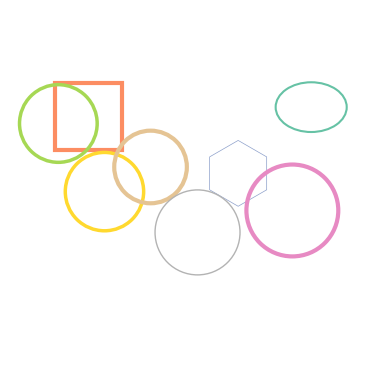[{"shape": "oval", "thickness": 1.5, "radius": 0.46, "center": [0.808, 0.722]}, {"shape": "square", "thickness": 3, "radius": 0.43, "center": [0.23, 0.698]}, {"shape": "hexagon", "thickness": 0.5, "radius": 0.43, "center": [0.619, 0.55]}, {"shape": "circle", "thickness": 3, "radius": 0.6, "center": [0.759, 0.453]}, {"shape": "circle", "thickness": 2.5, "radius": 0.5, "center": [0.152, 0.679]}, {"shape": "circle", "thickness": 2.5, "radius": 0.51, "center": [0.271, 0.502]}, {"shape": "circle", "thickness": 3, "radius": 0.47, "center": [0.391, 0.566]}, {"shape": "circle", "thickness": 1, "radius": 0.55, "center": [0.513, 0.396]}]